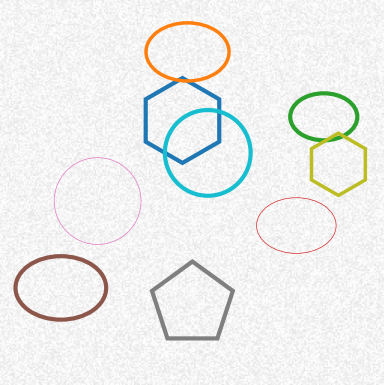[{"shape": "hexagon", "thickness": 3, "radius": 0.55, "center": [0.474, 0.687]}, {"shape": "oval", "thickness": 2.5, "radius": 0.54, "center": [0.487, 0.865]}, {"shape": "oval", "thickness": 3, "radius": 0.44, "center": [0.841, 0.697]}, {"shape": "oval", "thickness": 0.5, "radius": 0.52, "center": [0.77, 0.414]}, {"shape": "oval", "thickness": 3, "radius": 0.59, "center": [0.158, 0.252]}, {"shape": "circle", "thickness": 0.5, "radius": 0.56, "center": [0.254, 0.478]}, {"shape": "pentagon", "thickness": 3, "radius": 0.55, "center": [0.5, 0.21]}, {"shape": "hexagon", "thickness": 2.5, "radius": 0.4, "center": [0.879, 0.573]}, {"shape": "circle", "thickness": 3, "radius": 0.56, "center": [0.54, 0.603]}]